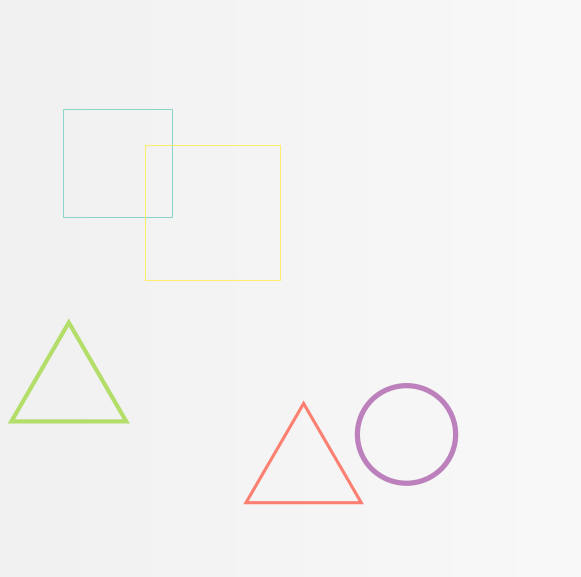[{"shape": "square", "thickness": 0.5, "radius": 0.47, "center": [0.202, 0.717]}, {"shape": "triangle", "thickness": 1.5, "radius": 0.57, "center": [0.522, 0.186]}, {"shape": "triangle", "thickness": 2, "radius": 0.57, "center": [0.118, 0.326]}, {"shape": "circle", "thickness": 2.5, "radius": 0.42, "center": [0.699, 0.247]}, {"shape": "square", "thickness": 0.5, "radius": 0.58, "center": [0.366, 0.631]}]